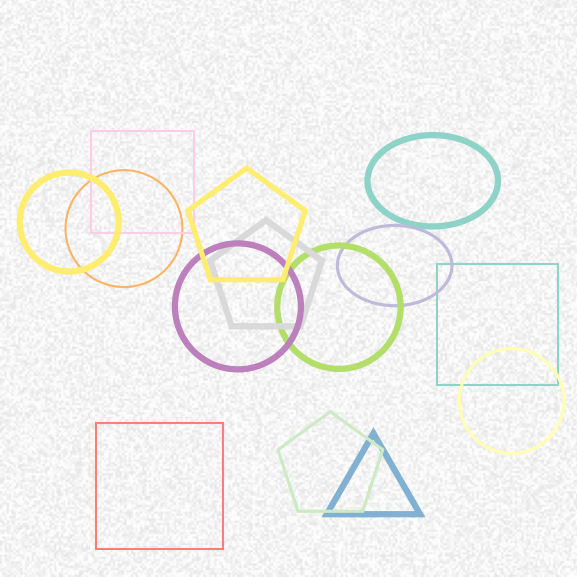[{"shape": "oval", "thickness": 3, "radius": 0.57, "center": [0.749, 0.686]}, {"shape": "square", "thickness": 1, "radius": 0.52, "center": [0.861, 0.437]}, {"shape": "circle", "thickness": 1.5, "radius": 0.45, "center": [0.886, 0.305]}, {"shape": "oval", "thickness": 1.5, "radius": 0.5, "center": [0.683, 0.539]}, {"shape": "square", "thickness": 1, "radius": 0.55, "center": [0.276, 0.158]}, {"shape": "triangle", "thickness": 3, "radius": 0.47, "center": [0.647, 0.155]}, {"shape": "circle", "thickness": 1, "radius": 0.51, "center": [0.215, 0.603]}, {"shape": "circle", "thickness": 3, "radius": 0.53, "center": [0.587, 0.467]}, {"shape": "square", "thickness": 1, "radius": 0.44, "center": [0.247, 0.684]}, {"shape": "pentagon", "thickness": 3, "radius": 0.51, "center": [0.461, 0.516]}, {"shape": "circle", "thickness": 3, "radius": 0.55, "center": [0.412, 0.469]}, {"shape": "pentagon", "thickness": 1.5, "radius": 0.48, "center": [0.572, 0.191]}, {"shape": "circle", "thickness": 3, "radius": 0.43, "center": [0.12, 0.615]}, {"shape": "pentagon", "thickness": 2.5, "radius": 0.53, "center": [0.427, 0.601]}]